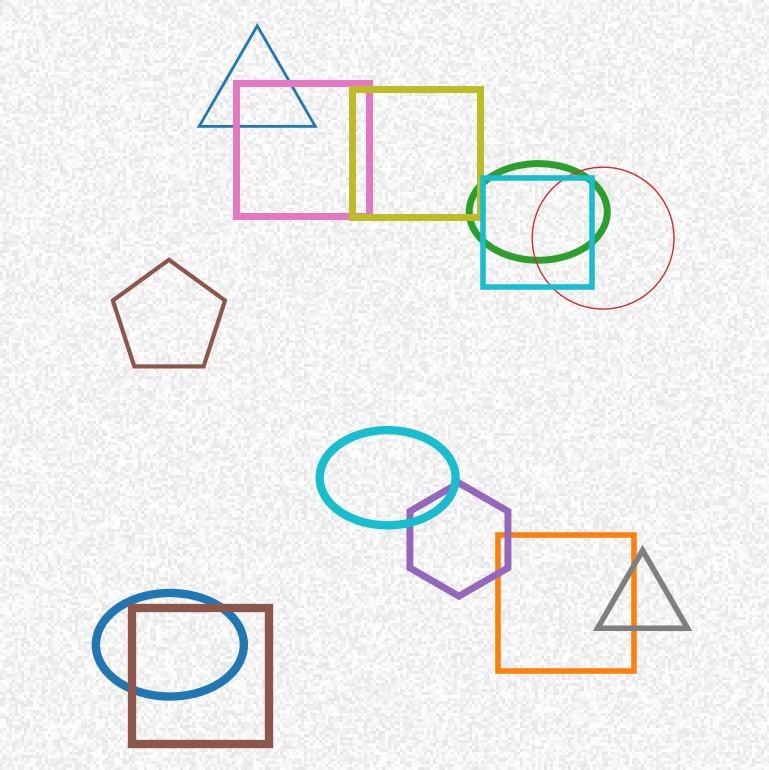[{"shape": "oval", "thickness": 3, "radius": 0.48, "center": [0.221, 0.163]}, {"shape": "triangle", "thickness": 1, "radius": 0.44, "center": [0.334, 0.879]}, {"shape": "square", "thickness": 2, "radius": 0.44, "center": [0.735, 0.217]}, {"shape": "oval", "thickness": 2.5, "radius": 0.45, "center": [0.699, 0.725]}, {"shape": "circle", "thickness": 0.5, "radius": 0.46, "center": [0.783, 0.691]}, {"shape": "hexagon", "thickness": 2.5, "radius": 0.37, "center": [0.596, 0.299]}, {"shape": "square", "thickness": 3, "radius": 0.44, "center": [0.261, 0.122]}, {"shape": "pentagon", "thickness": 1.5, "radius": 0.38, "center": [0.219, 0.586]}, {"shape": "square", "thickness": 2.5, "radius": 0.43, "center": [0.392, 0.806]}, {"shape": "triangle", "thickness": 2, "radius": 0.34, "center": [0.835, 0.218]}, {"shape": "square", "thickness": 2.5, "radius": 0.42, "center": [0.54, 0.802]}, {"shape": "square", "thickness": 2, "radius": 0.35, "center": [0.698, 0.698]}, {"shape": "oval", "thickness": 3, "radius": 0.44, "center": [0.503, 0.38]}]